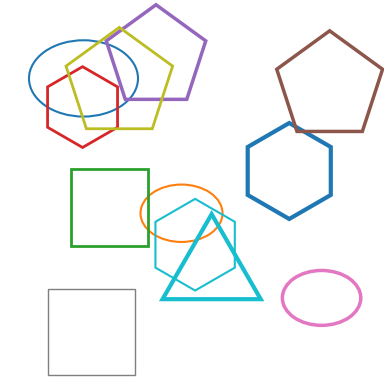[{"shape": "hexagon", "thickness": 3, "radius": 0.62, "center": [0.751, 0.556]}, {"shape": "oval", "thickness": 1.5, "radius": 0.71, "center": [0.217, 0.796]}, {"shape": "oval", "thickness": 1.5, "radius": 0.53, "center": [0.471, 0.446]}, {"shape": "square", "thickness": 2, "radius": 0.51, "center": [0.284, 0.461]}, {"shape": "hexagon", "thickness": 2, "radius": 0.52, "center": [0.214, 0.722]}, {"shape": "pentagon", "thickness": 2.5, "radius": 0.68, "center": [0.405, 0.852]}, {"shape": "pentagon", "thickness": 2.5, "radius": 0.72, "center": [0.856, 0.775]}, {"shape": "oval", "thickness": 2.5, "radius": 0.51, "center": [0.835, 0.226]}, {"shape": "square", "thickness": 1, "radius": 0.56, "center": [0.237, 0.138]}, {"shape": "pentagon", "thickness": 2, "radius": 0.73, "center": [0.31, 0.783]}, {"shape": "hexagon", "thickness": 1.5, "radius": 0.6, "center": [0.507, 0.364]}, {"shape": "triangle", "thickness": 3, "radius": 0.74, "center": [0.55, 0.297]}]